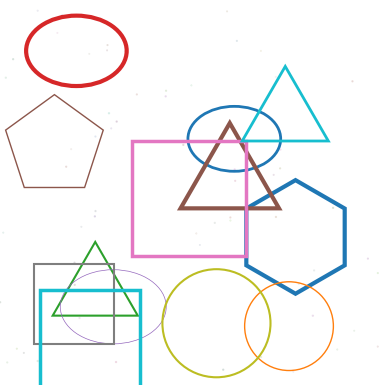[{"shape": "hexagon", "thickness": 3, "radius": 0.74, "center": [0.768, 0.385]}, {"shape": "oval", "thickness": 2, "radius": 0.6, "center": [0.609, 0.639]}, {"shape": "circle", "thickness": 1, "radius": 0.58, "center": [0.751, 0.153]}, {"shape": "triangle", "thickness": 1.5, "radius": 0.64, "center": [0.247, 0.244]}, {"shape": "oval", "thickness": 3, "radius": 0.65, "center": [0.198, 0.868]}, {"shape": "oval", "thickness": 0.5, "radius": 0.69, "center": [0.294, 0.203]}, {"shape": "triangle", "thickness": 3, "radius": 0.74, "center": [0.597, 0.533]}, {"shape": "pentagon", "thickness": 1, "radius": 0.67, "center": [0.141, 0.621]}, {"shape": "square", "thickness": 2.5, "radius": 0.75, "center": [0.491, 0.484]}, {"shape": "square", "thickness": 1.5, "radius": 0.52, "center": [0.192, 0.21]}, {"shape": "circle", "thickness": 1.5, "radius": 0.7, "center": [0.562, 0.16]}, {"shape": "triangle", "thickness": 2, "radius": 0.65, "center": [0.741, 0.698]}, {"shape": "square", "thickness": 2.5, "radius": 0.65, "center": [0.233, 0.118]}]